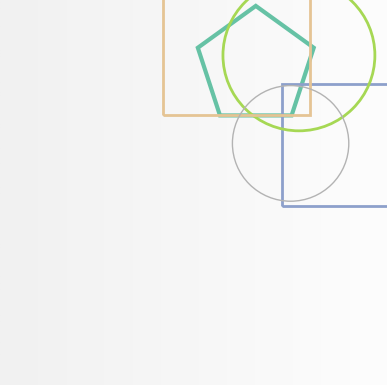[{"shape": "pentagon", "thickness": 3, "radius": 0.79, "center": [0.66, 0.827]}, {"shape": "square", "thickness": 2, "radius": 0.8, "center": [0.888, 0.623]}, {"shape": "circle", "thickness": 2, "radius": 0.98, "center": [0.771, 0.856]}, {"shape": "square", "thickness": 2, "radius": 0.94, "center": [0.611, 0.89]}, {"shape": "circle", "thickness": 1, "radius": 0.75, "center": [0.75, 0.628]}]